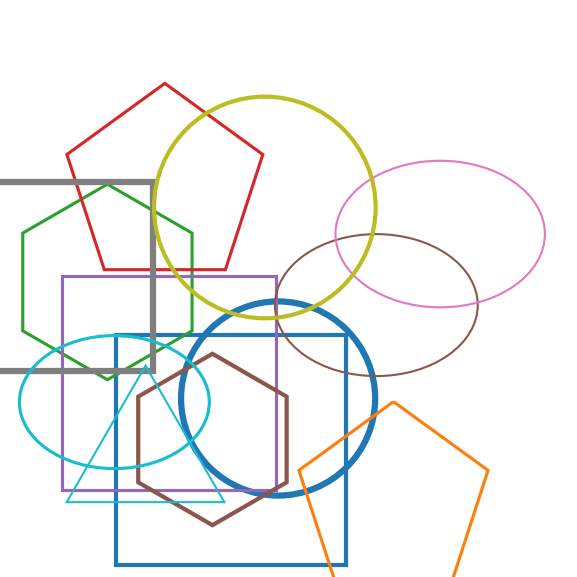[{"shape": "square", "thickness": 2, "radius": 0.99, "center": [0.4, 0.22]}, {"shape": "circle", "thickness": 3, "radius": 0.84, "center": [0.482, 0.309]}, {"shape": "pentagon", "thickness": 1.5, "radius": 0.86, "center": [0.681, 0.131]}, {"shape": "hexagon", "thickness": 1.5, "radius": 0.85, "center": [0.186, 0.511]}, {"shape": "pentagon", "thickness": 1.5, "radius": 0.89, "center": [0.285, 0.676]}, {"shape": "square", "thickness": 1.5, "radius": 0.93, "center": [0.292, 0.336]}, {"shape": "oval", "thickness": 1, "radius": 0.88, "center": [0.652, 0.471]}, {"shape": "hexagon", "thickness": 2, "radius": 0.74, "center": [0.368, 0.238]}, {"shape": "oval", "thickness": 1, "radius": 0.91, "center": [0.762, 0.594]}, {"shape": "square", "thickness": 3, "radius": 0.82, "center": [0.101, 0.521]}, {"shape": "circle", "thickness": 2, "radius": 0.96, "center": [0.459, 0.64]}, {"shape": "oval", "thickness": 1.5, "radius": 0.82, "center": [0.198, 0.303]}, {"shape": "triangle", "thickness": 1, "radius": 0.79, "center": [0.252, 0.208]}]